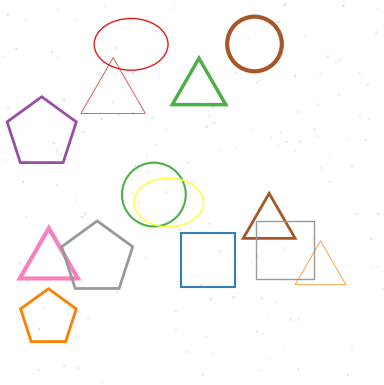[{"shape": "triangle", "thickness": 0.5, "radius": 0.48, "center": [0.294, 0.754]}, {"shape": "oval", "thickness": 1, "radius": 0.48, "center": [0.34, 0.885]}, {"shape": "square", "thickness": 1.5, "radius": 0.35, "center": [0.54, 0.324]}, {"shape": "triangle", "thickness": 2.5, "radius": 0.4, "center": [0.517, 0.768]}, {"shape": "circle", "thickness": 1.5, "radius": 0.41, "center": [0.4, 0.495]}, {"shape": "pentagon", "thickness": 2, "radius": 0.47, "center": [0.108, 0.654]}, {"shape": "pentagon", "thickness": 2, "radius": 0.38, "center": [0.126, 0.174]}, {"shape": "triangle", "thickness": 0.5, "radius": 0.38, "center": [0.833, 0.298]}, {"shape": "oval", "thickness": 1, "radius": 0.45, "center": [0.438, 0.474]}, {"shape": "circle", "thickness": 3, "radius": 0.35, "center": [0.661, 0.886]}, {"shape": "triangle", "thickness": 2, "radius": 0.39, "center": [0.699, 0.42]}, {"shape": "triangle", "thickness": 3, "radius": 0.44, "center": [0.127, 0.32]}, {"shape": "square", "thickness": 1, "radius": 0.38, "center": [0.74, 0.351]}, {"shape": "pentagon", "thickness": 2, "radius": 0.48, "center": [0.252, 0.329]}]